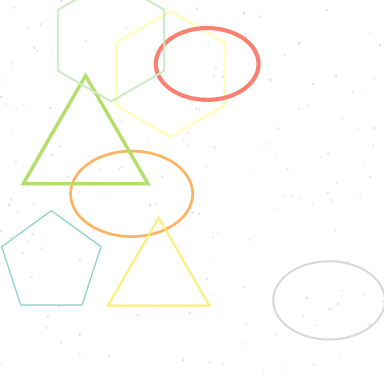[{"shape": "pentagon", "thickness": 1, "radius": 0.68, "center": [0.133, 0.317]}, {"shape": "hexagon", "thickness": 1.5, "radius": 0.81, "center": [0.442, 0.808]}, {"shape": "oval", "thickness": 3, "radius": 0.67, "center": [0.538, 0.834]}, {"shape": "oval", "thickness": 2, "radius": 0.79, "center": [0.342, 0.497]}, {"shape": "triangle", "thickness": 2.5, "radius": 0.93, "center": [0.222, 0.616]}, {"shape": "oval", "thickness": 1.5, "radius": 0.73, "center": [0.855, 0.22]}, {"shape": "hexagon", "thickness": 1.5, "radius": 0.79, "center": [0.289, 0.895]}, {"shape": "triangle", "thickness": 1.5, "radius": 0.76, "center": [0.412, 0.282]}]